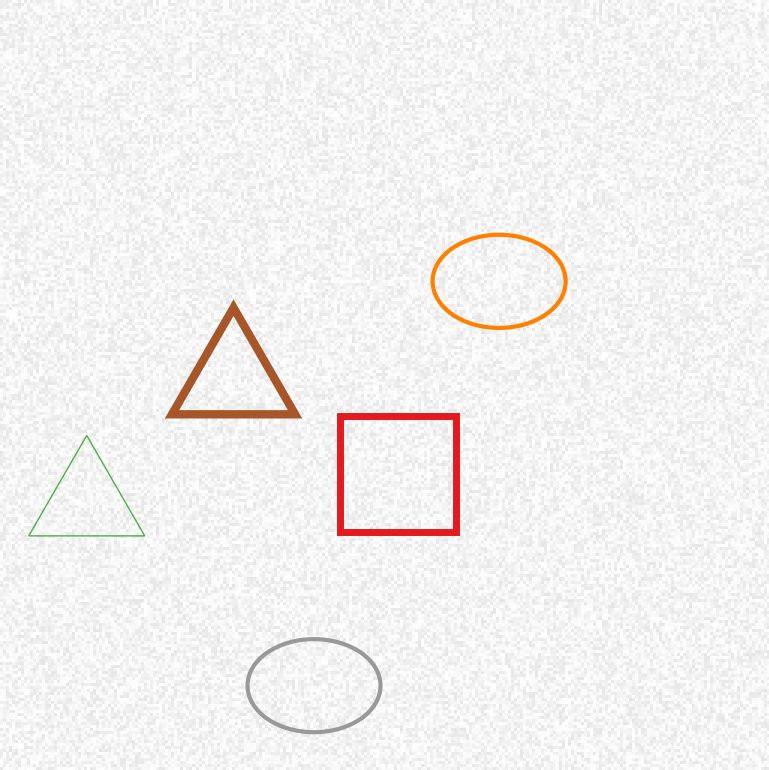[{"shape": "square", "thickness": 2.5, "radius": 0.38, "center": [0.516, 0.384]}, {"shape": "triangle", "thickness": 0.5, "radius": 0.43, "center": [0.113, 0.348]}, {"shape": "oval", "thickness": 1.5, "radius": 0.43, "center": [0.648, 0.635]}, {"shape": "triangle", "thickness": 3, "radius": 0.46, "center": [0.303, 0.508]}, {"shape": "oval", "thickness": 1.5, "radius": 0.43, "center": [0.408, 0.11]}]